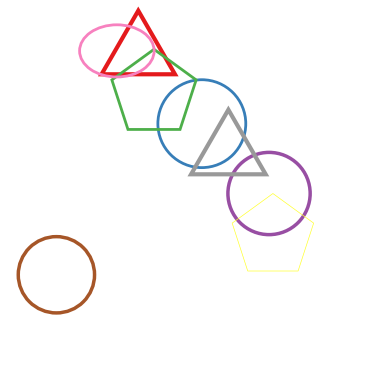[{"shape": "triangle", "thickness": 3, "radius": 0.55, "center": [0.359, 0.862]}, {"shape": "circle", "thickness": 2, "radius": 0.57, "center": [0.524, 0.679]}, {"shape": "pentagon", "thickness": 2, "radius": 0.58, "center": [0.4, 0.757]}, {"shape": "circle", "thickness": 2.5, "radius": 0.53, "center": [0.699, 0.497]}, {"shape": "pentagon", "thickness": 0.5, "radius": 0.56, "center": [0.709, 0.386]}, {"shape": "circle", "thickness": 2.5, "radius": 0.5, "center": [0.146, 0.286]}, {"shape": "oval", "thickness": 2, "radius": 0.48, "center": [0.304, 0.868]}, {"shape": "triangle", "thickness": 3, "radius": 0.56, "center": [0.593, 0.603]}]